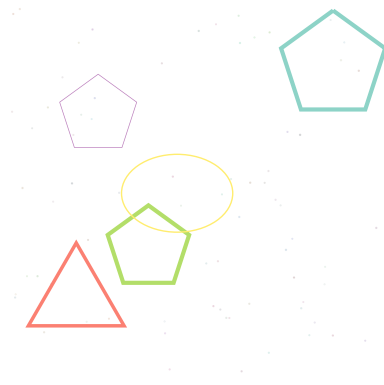[{"shape": "pentagon", "thickness": 3, "radius": 0.71, "center": [0.865, 0.831]}, {"shape": "triangle", "thickness": 2.5, "radius": 0.72, "center": [0.198, 0.225]}, {"shape": "pentagon", "thickness": 3, "radius": 0.56, "center": [0.386, 0.355]}, {"shape": "pentagon", "thickness": 0.5, "radius": 0.53, "center": [0.255, 0.702]}, {"shape": "oval", "thickness": 1, "radius": 0.72, "center": [0.46, 0.498]}]